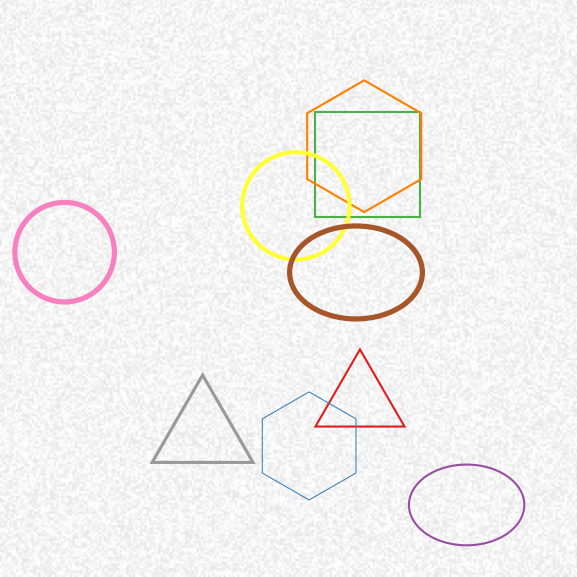[{"shape": "triangle", "thickness": 1, "radius": 0.45, "center": [0.623, 0.305]}, {"shape": "hexagon", "thickness": 0.5, "radius": 0.47, "center": [0.535, 0.227]}, {"shape": "square", "thickness": 1, "radius": 0.45, "center": [0.637, 0.714]}, {"shape": "oval", "thickness": 1, "radius": 0.5, "center": [0.808, 0.125]}, {"shape": "hexagon", "thickness": 1, "radius": 0.57, "center": [0.631, 0.746]}, {"shape": "circle", "thickness": 2, "radius": 0.46, "center": [0.512, 0.643]}, {"shape": "oval", "thickness": 2.5, "radius": 0.57, "center": [0.616, 0.527]}, {"shape": "circle", "thickness": 2.5, "radius": 0.43, "center": [0.112, 0.562]}, {"shape": "triangle", "thickness": 1.5, "radius": 0.5, "center": [0.351, 0.249]}]